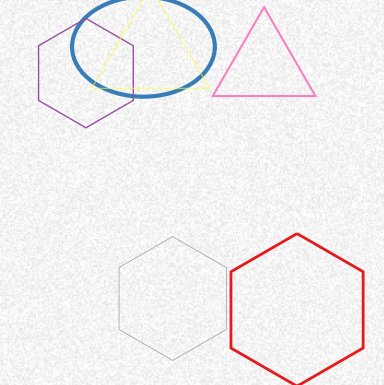[{"shape": "hexagon", "thickness": 2, "radius": 0.99, "center": [0.772, 0.195]}, {"shape": "oval", "thickness": 3, "radius": 0.93, "center": [0.373, 0.879]}, {"shape": "hexagon", "thickness": 1, "radius": 0.71, "center": [0.223, 0.81]}, {"shape": "triangle", "thickness": 0.5, "radius": 0.88, "center": [0.391, 0.859]}, {"shape": "triangle", "thickness": 1.5, "radius": 0.77, "center": [0.686, 0.827]}, {"shape": "hexagon", "thickness": 0.5, "radius": 0.8, "center": [0.449, 0.225]}]